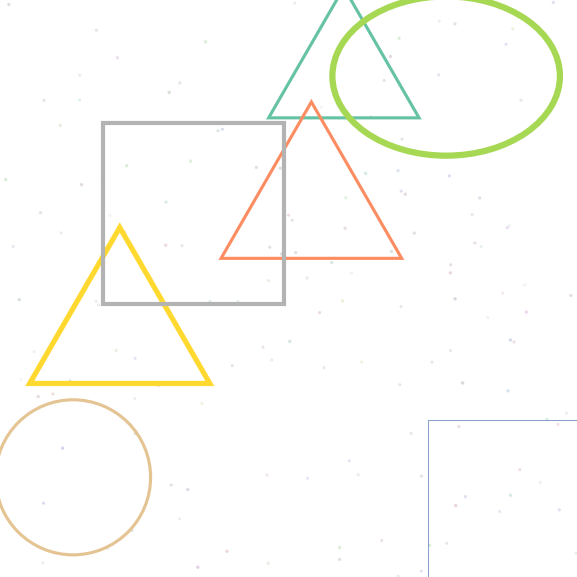[{"shape": "triangle", "thickness": 1.5, "radius": 0.75, "center": [0.595, 0.87]}, {"shape": "triangle", "thickness": 1.5, "radius": 0.9, "center": [0.539, 0.642]}, {"shape": "square", "thickness": 0.5, "radius": 0.71, "center": [0.885, 0.128]}, {"shape": "oval", "thickness": 3, "radius": 0.98, "center": [0.773, 0.867]}, {"shape": "triangle", "thickness": 2.5, "radius": 0.9, "center": [0.207, 0.425]}, {"shape": "circle", "thickness": 1.5, "radius": 0.67, "center": [0.127, 0.173]}, {"shape": "square", "thickness": 2, "radius": 0.78, "center": [0.335, 0.629]}]